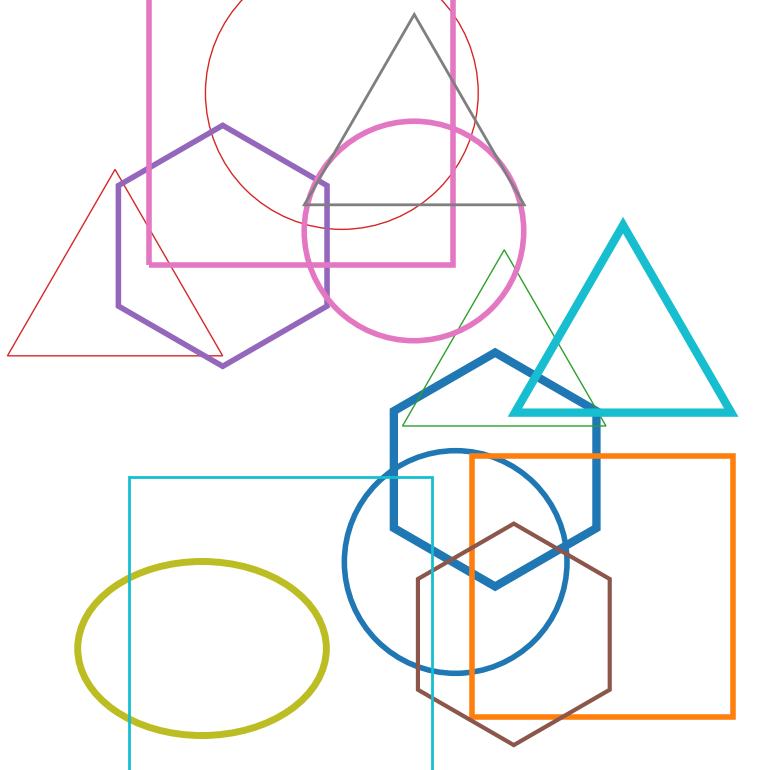[{"shape": "hexagon", "thickness": 3, "radius": 0.76, "center": [0.643, 0.39]}, {"shape": "circle", "thickness": 2, "radius": 0.72, "center": [0.592, 0.27]}, {"shape": "square", "thickness": 2, "radius": 0.85, "center": [0.783, 0.239]}, {"shape": "triangle", "thickness": 0.5, "radius": 0.76, "center": [0.655, 0.523]}, {"shape": "circle", "thickness": 0.5, "radius": 0.89, "center": [0.444, 0.879]}, {"shape": "triangle", "thickness": 0.5, "radius": 0.81, "center": [0.149, 0.619]}, {"shape": "hexagon", "thickness": 2, "radius": 0.78, "center": [0.289, 0.681]}, {"shape": "hexagon", "thickness": 1.5, "radius": 0.72, "center": [0.667, 0.176]}, {"shape": "circle", "thickness": 2, "radius": 0.71, "center": [0.538, 0.7]}, {"shape": "square", "thickness": 2, "radius": 0.99, "center": [0.391, 0.853]}, {"shape": "triangle", "thickness": 1, "radius": 0.82, "center": [0.538, 0.816]}, {"shape": "oval", "thickness": 2.5, "radius": 0.81, "center": [0.262, 0.158]}, {"shape": "triangle", "thickness": 3, "radius": 0.81, "center": [0.809, 0.545]}, {"shape": "square", "thickness": 1, "radius": 0.99, "center": [0.364, 0.183]}]